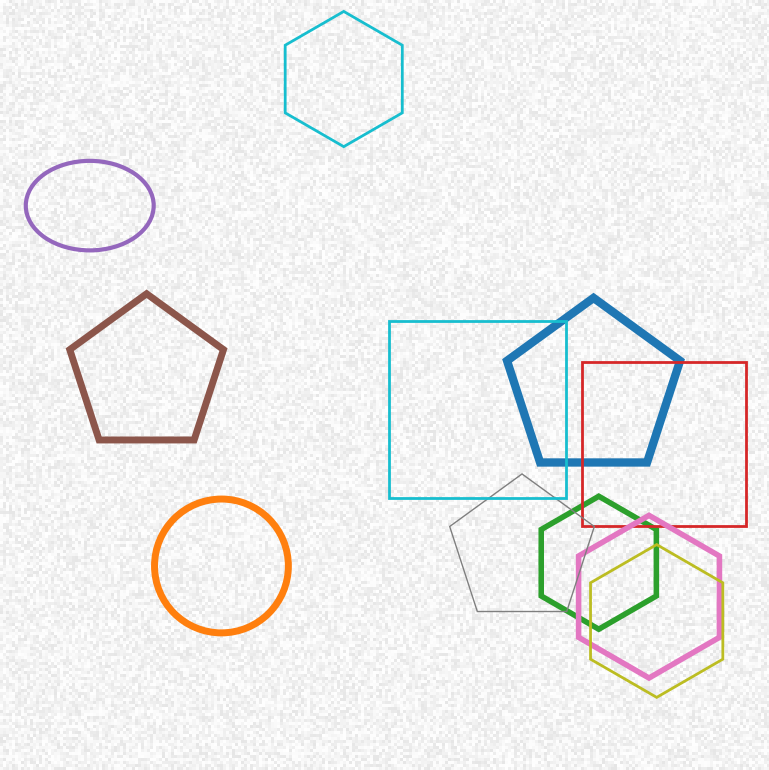[{"shape": "pentagon", "thickness": 3, "radius": 0.59, "center": [0.771, 0.495]}, {"shape": "circle", "thickness": 2.5, "radius": 0.43, "center": [0.288, 0.265]}, {"shape": "hexagon", "thickness": 2, "radius": 0.43, "center": [0.778, 0.269]}, {"shape": "square", "thickness": 1, "radius": 0.53, "center": [0.862, 0.423]}, {"shape": "oval", "thickness": 1.5, "radius": 0.42, "center": [0.117, 0.733]}, {"shape": "pentagon", "thickness": 2.5, "radius": 0.52, "center": [0.19, 0.514]}, {"shape": "hexagon", "thickness": 2, "radius": 0.53, "center": [0.843, 0.225]}, {"shape": "pentagon", "thickness": 0.5, "radius": 0.49, "center": [0.678, 0.286]}, {"shape": "hexagon", "thickness": 1, "radius": 0.5, "center": [0.853, 0.194]}, {"shape": "hexagon", "thickness": 1, "radius": 0.44, "center": [0.446, 0.897]}, {"shape": "square", "thickness": 1, "radius": 0.57, "center": [0.62, 0.468]}]